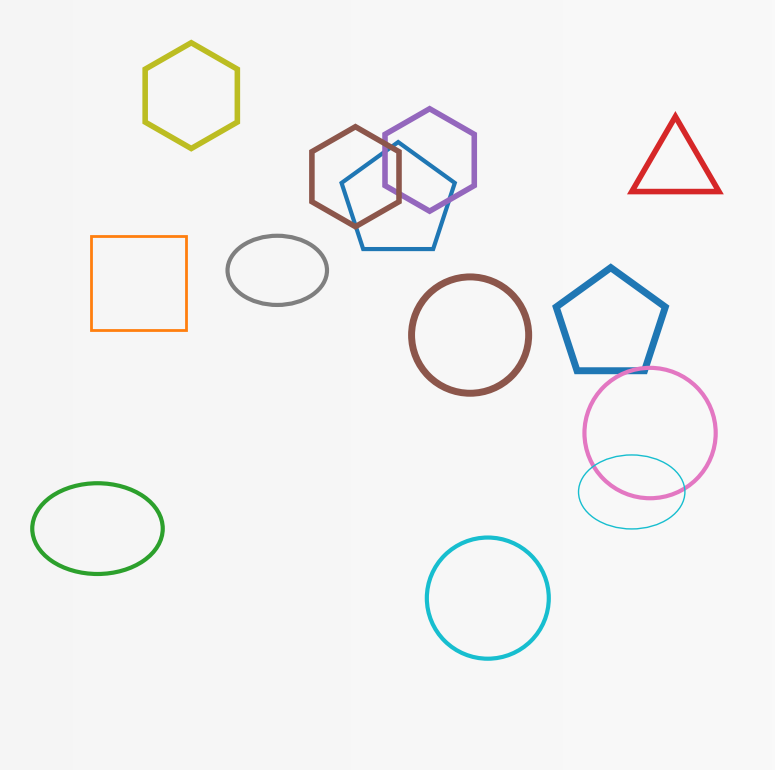[{"shape": "pentagon", "thickness": 2.5, "radius": 0.37, "center": [0.788, 0.578]}, {"shape": "pentagon", "thickness": 1.5, "radius": 0.38, "center": [0.514, 0.739]}, {"shape": "square", "thickness": 1, "radius": 0.31, "center": [0.178, 0.633]}, {"shape": "oval", "thickness": 1.5, "radius": 0.42, "center": [0.126, 0.313]}, {"shape": "triangle", "thickness": 2, "radius": 0.32, "center": [0.871, 0.784]}, {"shape": "hexagon", "thickness": 2, "radius": 0.33, "center": [0.554, 0.792]}, {"shape": "hexagon", "thickness": 2, "radius": 0.32, "center": [0.459, 0.771]}, {"shape": "circle", "thickness": 2.5, "radius": 0.38, "center": [0.607, 0.565]}, {"shape": "circle", "thickness": 1.5, "radius": 0.42, "center": [0.839, 0.438]}, {"shape": "oval", "thickness": 1.5, "radius": 0.32, "center": [0.358, 0.649]}, {"shape": "hexagon", "thickness": 2, "radius": 0.34, "center": [0.247, 0.876]}, {"shape": "circle", "thickness": 1.5, "radius": 0.39, "center": [0.629, 0.223]}, {"shape": "oval", "thickness": 0.5, "radius": 0.34, "center": [0.815, 0.361]}]